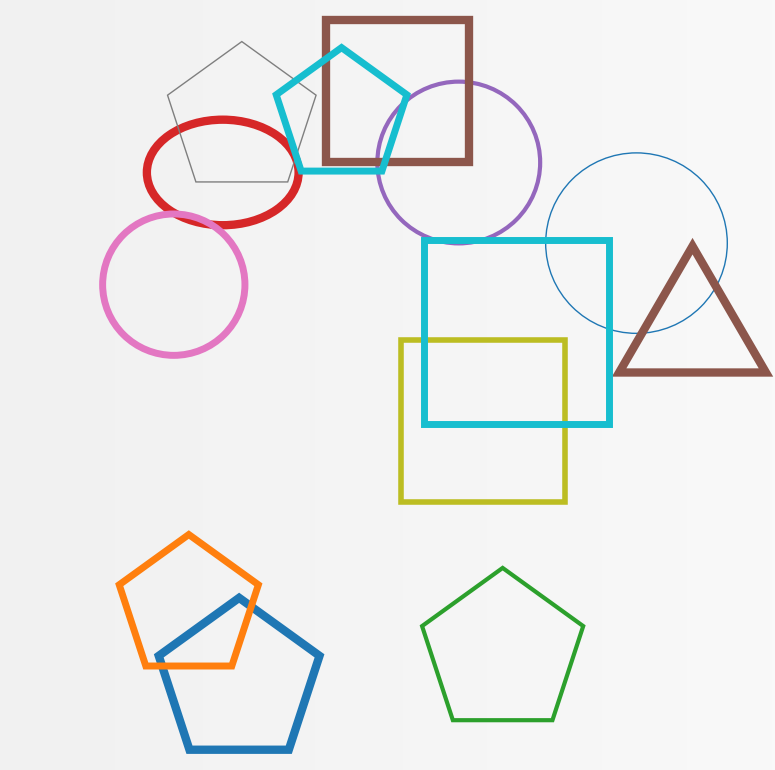[{"shape": "pentagon", "thickness": 3, "radius": 0.55, "center": [0.309, 0.115]}, {"shape": "circle", "thickness": 0.5, "radius": 0.59, "center": [0.821, 0.684]}, {"shape": "pentagon", "thickness": 2.5, "radius": 0.47, "center": [0.244, 0.211]}, {"shape": "pentagon", "thickness": 1.5, "radius": 0.55, "center": [0.649, 0.153]}, {"shape": "oval", "thickness": 3, "radius": 0.49, "center": [0.287, 0.776]}, {"shape": "circle", "thickness": 1.5, "radius": 0.53, "center": [0.592, 0.789]}, {"shape": "triangle", "thickness": 3, "radius": 0.55, "center": [0.894, 0.571]}, {"shape": "square", "thickness": 3, "radius": 0.46, "center": [0.513, 0.882]}, {"shape": "circle", "thickness": 2.5, "radius": 0.46, "center": [0.224, 0.63]}, {"shape": "pentagon", "thickness": 0.5, "radius": 0.5, "center": [0.312, 0.845]}, {"shape": "square", "thickness": 2, "radius": 0.53, "center": [0.623, 0.454]}, {"shape": "square", "thickness": 2.5, "radius": 0.6, "center": [0.666, 0.569]}, {"shape": "pentagon", "thickness": 2.5, "radius": 0.44, "center": [0.441, 0.85]}]